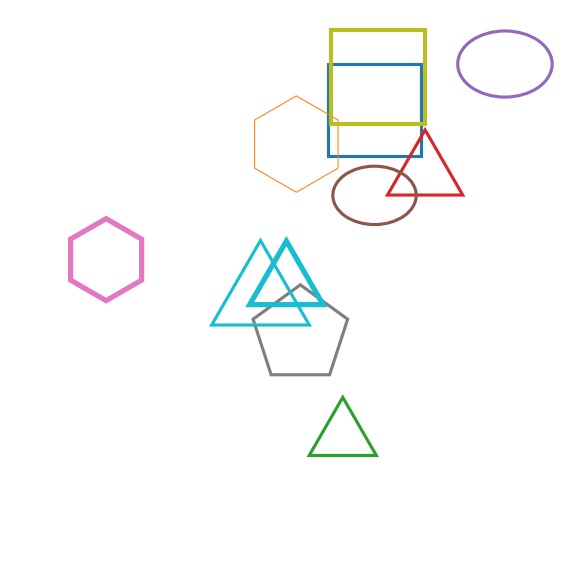[{"shape": "square", "thickness": 1.5, "radius": 0.4, "center": [0.649, 0.809]}, {"shape": "hexagon", "thickness": 0.5, "radius": 0.42, "center": [0.513, 0.75]}, {"shape": "triangle", "thickness": 1.5, "radius": 0.34, "center": [0.594, 0.244]}, {"shape": "triangle", "thickness": 1.5, "radius": 0.38, "center": [0.736, 0.699]}, {"shape": "oval", "thickness": 1.5, "radius": 0.41, "center": [0.874, 0.888]}, {"shape": "oval", "thickness": 1.5, "radius": 0.36, "center": [0.649, 0.661]}, {"shape": "hexagon", "thickness": 2.5, "radius": 0.36, "center": [0.184, 0.55]}, {"shape": "pentagon", "thickness": 1.5, "radius": 0.43, "center": [0.52, 0.42]}, {"shape": "square", "thickness": 2, "radius": 0.41, "center": [0.654, 0.866]}, {"shape": "triangle", "thickness": 2.5, "radius": 0.37, "center": [0.496, 0.508]}, {"shape": "triangle", "thickness": 1.5, "radius": 0.49, "center": [0.451, 0.485]}]